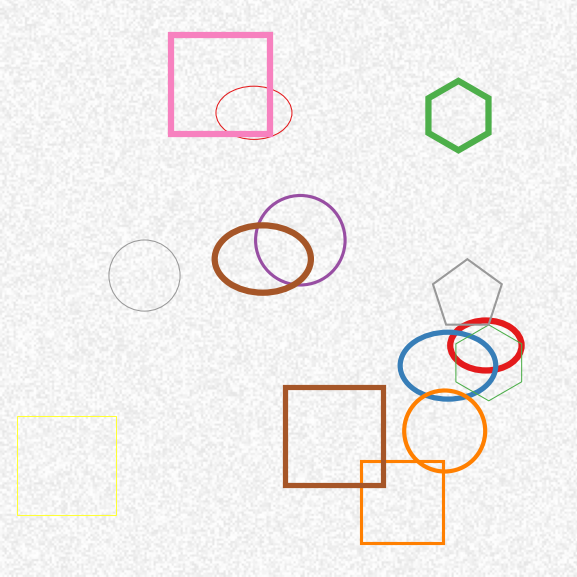[{"shape": "oval", "thickness": 0.5, "radius": 0.33, "center": [0.44, 0.804]}, {"shape": "oval", "thickness": 3, "radius": 0.31, "center": [0.841, 0.401]}, {"shape": "oval", "thickness": 2.5, "radius": 0.41, "center": [0.776, 0.366]}, {"shape": "hexagon", "thickness": 3, "radius": 0.3, "center": [0.794, 0.799]}, {"shape": "hexagon", "thickness": 0.5, "radius": 0.33, "center": [0.846, 0.371]}, {"shape": "circle", "thickness": 1.5, "radius": 0.39, "center": [0.52, 0.583]}, {"shape": "circle", "thickness": 2, "radius": 0.35, "center": [0.77, 0.253]}, {"shape": "square", "thickness": 1.5, "radius": 0.36, "center": [0.696, 0.13]}, {"shape": "square", "thickness": 0.5, "radius": 0.43, "center": [0.115, 0.193]}, {"shape": "square", "thickness": 2.5, "radius": 0.43, "center": [0.579, 0.244]}, {"shape": "oval", "thickness": 3, "radius": 0.42, "center": [0.455, 0.551]}, {"shape": "square", "thickness": 3, "radius": 0.43, "center": [0.382, 0.853]}, {"shape": "pentagon", "thickness": 1, "radius": 0.31, "center": [0.809, 0.488]}, {"shape": "circle", "thickness": 0.5, "radius": 0.31, "center": [0.25, 0.522]}]